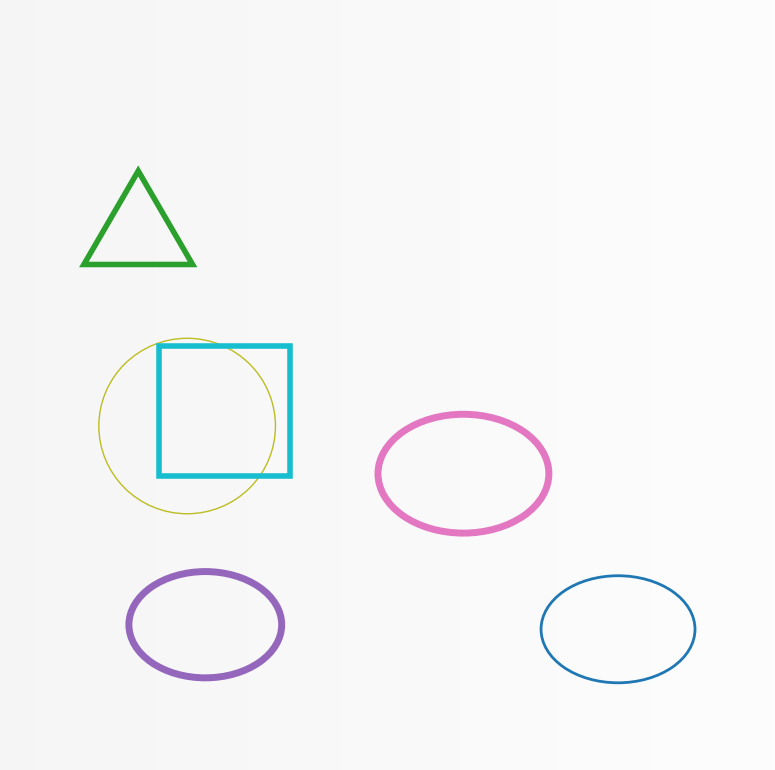[{"shape": "oval", "thickness": 1, "radius": 0.5, "center": [0.797, 0.183]}, {"shape": "triangle", "thickness": 2, "radius": 0.4, "center": [0.178, 0.697]}, {"shape": "oval", "thickness": 2.5, "radius": 0.49, "center": [0.265, 0.189]}, {"shape": "oval", "thickness": 2.5, "radius": 0.55, "center": [0.598, 0.385]}, {"shape": "circle", "thickness": 0.5, "radius": 0.57, "center": [0.241, 0.447]}, {"shape": "square", "thickness": 2, "radius": 0.42, "center": [0.29, 0.466]}]